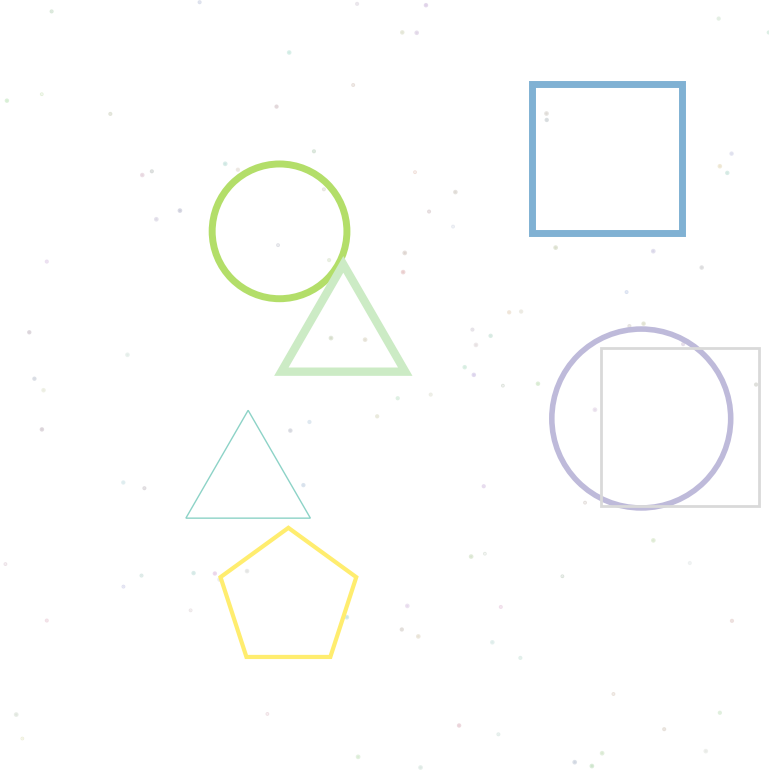[{"shape": "triangle", "thickness": 0.5, "radius": 0.47, "center": [0.322, 0.374]}, {"shape": "circle", "thickness": 2, "radius": 0.58, "center": [0.833, 0.456]}, {"shape": "square", "thickness": 2.5, "radius": 0.49, "center": [0.788, 0.794]}, {"shape": "circle", "thickness": 2.5, "radius": 0.44, "center": [0.363, 0.7]}, {"shape": "square", "thickness": 1, "radius": 0.51, "center": [0.883, 0.445]}, {"shape": "triangle", "thickness": 3, "radius": 0.46, "center": [0.446, 0.564]}, {"shape": "pentagon", "thickness": 1.5, "radius": 0.46, "center": [0.375, 0.222]}]